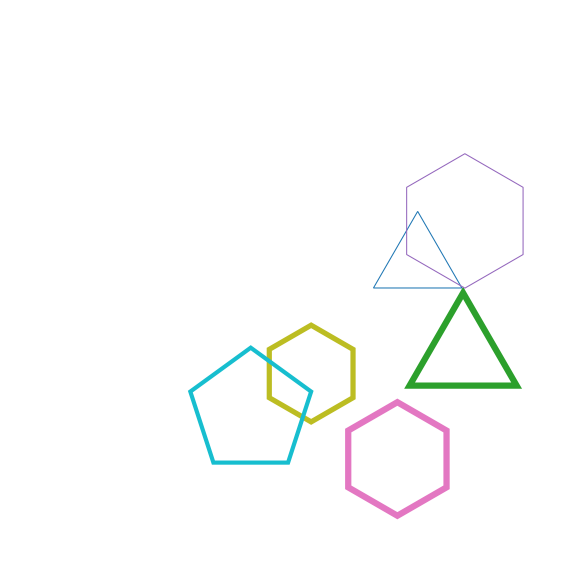[{"shape": "triangle", "thickness": 0.5, "radius": 0.44, "center": [0.723, 0.545]}, {"shape": "triangle", "thickness": 3, "radius": 0.54, "center": [0.802, 0.385]}, {"shape": "hexagon", "thickness": 0.5, "radius": 0.58, "center": [0.805, 0.617]}, {"shape": "hexagon", "thickness": 3, "radius": 0.49, "center": [0.688, 0.204]}, {"shape": "hexagon", "thickness": 2.5, "radius": 0.42, "center": [0.539, 0.352]}, {"shape": "pentagon", "thickness": 2, "radius": 0.55, "center": [0.434, 0.287]}]